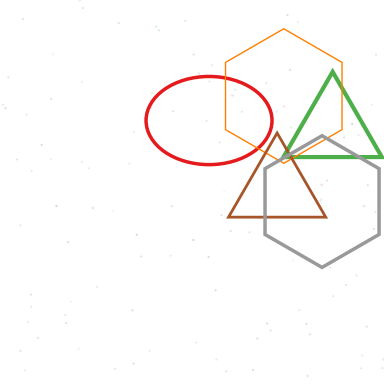[{"shape": "oval", "thickness": 2.5, "radius": 0.82, "center": [0.543, 0.687]}, {"shape": "triangle", "thickness": 3, "radius": 0.74, "center": [0.864, 0.666]}, {"shape": "hexagon", "thickness": 1, "radius": 0.87, "center": [0.737, 0.751]}, {"shape": "triangle", "thickness": 2, "radius": 0.73, "center": [0.72, 0.509]}, {"shape": "hexagon", "thickness": 2.5, "radius": 0.86, "center": [0.837, 0.476]}]